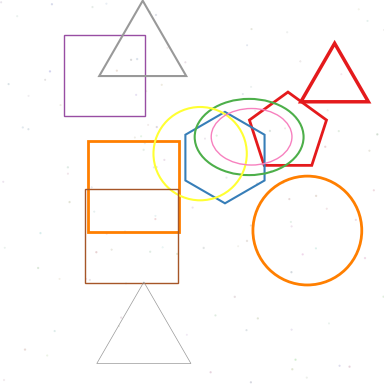[{"shape": "triangle", "thickness": 2.5, "radius": 0.51, "center": [0.869, 0.786]}, {"shape": "pentagon", "thickness": 2, "radius": 0.53, "center": [0.748, 0.656]}, {"shape": "hexagon", "thickness": 1.5, "radius": 0.59, "center": [0.584, 0.591]}, {"shape": "oval", "thickness": 1.5, "radius": 0.71, "center": [0.647, 0.644]}, {"shape": "square", "thickness": 1, "radius": 0.53, "center": [0.272, 0.804]}, {"shape": "circle", "thickness": 2, "radius": 0.71, "center": [0.798, 0.401]}, {"shape": "square", "thickness": 2, "radius": 0.59, "center": [0.346, 0.517]}, {"shape": "circle", "thickness": 1.5, "radius": 0.61, "center": [0.52, 0.601]}, {"shape": "square", "thickness": 1, "radius": 0.61, "center": [0.341, 0.387]}, {"shape": "oval", "thickness": 1, "radius": 0.52, "center": [0.653, 0.645]}, {"shape": "triangle", "thickness": 1.5, "radius": 0.65, "center": [0.371, 0.868]}, {"shape": "triangle", "thickness": 0.5, "radius": 0.71, "center": [0.374, 0.126]}]